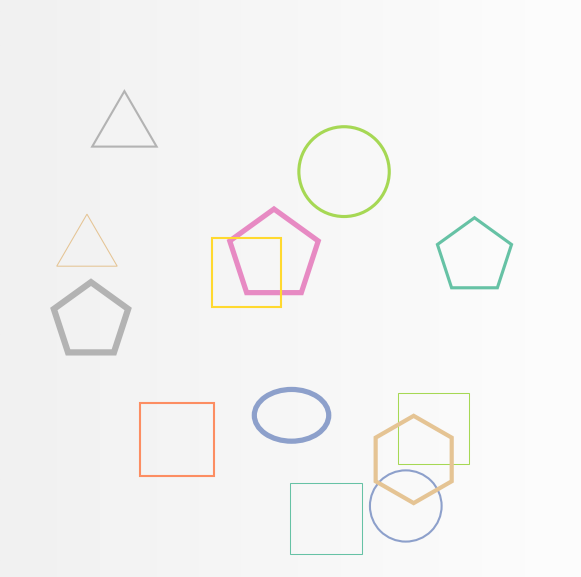[{"shape": "square", "thickness": 0.5, "radius": 0.31, "center": [0.561, 0.101]}, {"shape": "pentagon", "thickness": 1.5, "radius": 0.34, "center": [0.816, 0.555]}, {"shape": "square", "thickness": 1, "radius": 0.32, "center": [0.304, 0.238]}, {"shape": "circle", "thickness": 1, "radius": 0.31, "center": [0.698, 0.123]}, {"shape": "oval", "thickness": 2.5, "radius": 0.32, "center": [0.502, 0.28]}, {"shape": "pentagon", "thickness": 2.5, "radius": 0.4, "center": [0.471, 0.557]}, {"shape": "square", "thickness": 0.5, "radius": 0.31, "center": [0.746, 0.257]}, {"shape": "circle", "thickness": 1.5, "radius": 0.39, "center": [0.592, 0.702]}, {"shape": "square", "thickness": 1, "radius": 0.3, "center": [0.424, 0.527]}, {"shape": "hexagon", "thickness": 2, "radius": 0.38, "center": [0.712, 0.204]}, {"shape": "triangle", "thickness": 0.5, "radius": 0.3, "center": [0.15, 0.568]}, {"shape": "pentagon", "thickness": 3, "radius": 0.34, "center": [0.157, 0.443]}, {"shape": "triangle", "thickness": 1, "radius": 0.32, "center": [0.214, 0.777]}]